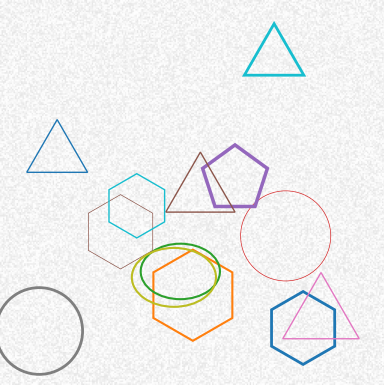[{"shape": "triangle", "thickness": 1, "radius": 0.46, "center": [0.148, 0.598]}, {"shape": "hexagon", "thickness": 2, "radius": 0.47, "center": [0.787, 0.148]}, {"shape": "hexagon", "thickness": 1.5, "radius": 0.59, "center": [0.501, 0.233]}, {"shape": "oval", "thickness": 1.5, "radius": 0.51, "center": [0.468, 0.295]}, {"shape": "circle", "thickness": 0.5, "radius": 0.59, "center": [0.742, 0.387]}, {"shape": "pentagon", "thickness": 2.5, "radius": 0.44, "center": [0.61, 0.535]}, {"shape": "hexagon", "thickness": 0.5, "radius": 0.48, "center": [0.313, 0.398]}, {"shape": "triangle", "thickness": 1, "radius": 0.52, "center": [0.52, 0.501]}, {"shape": "triangle", "thickness": 1, "radius": 0.57, "center": [0.834, 0.177]}, {"shape": "circle", "thickness": 2, "radius": 0.56, "center": [0.102, 0.14]}, {"shape": "oval", "thickness": 1.5, "radius": 0.55, "center": [0.452, 0.28]}, {"shape": "hexagon", "thickness": 1, "radius": 0.42, "center": [0.355, 0.465]}, {"shape": "triangle", "thickness": 2, "radius": 0.45, "center": [0.712, 0.849]}]